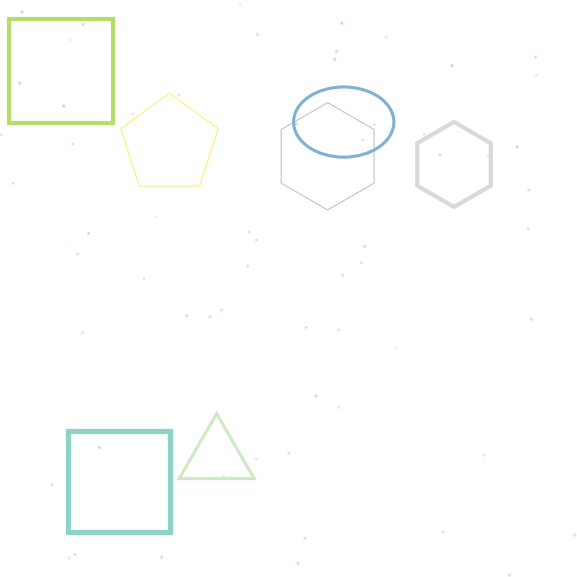[{"shape": "square", "thickness": 2.5, "radius": 0.44, "center": [0.206, 0.165]}, {"shape": "hexagon", "thickness": 0.5, "radius": 0.46, "center": [0.567, 0.728]}, {"shape": "oval", "thickness": 1.5, "radius": 0.43, "center": [0.595, 0.788]}, {"shape": "square", "thickness": 2, "radius": 0.45, "center": [0.105, 0.876]}, {"shape": "hexagon", "thickness": 2, "radius": 0.37, "center": [0.786, 0.714]}, {"shape": "triangle", "thickness": 1.5, "radius": 0.37, "center": [0.375, 0.208]}, {"shape": "pentagon", "thickness": 0.5, "radius": 0.44, "center": [0.294, 0.749]}]